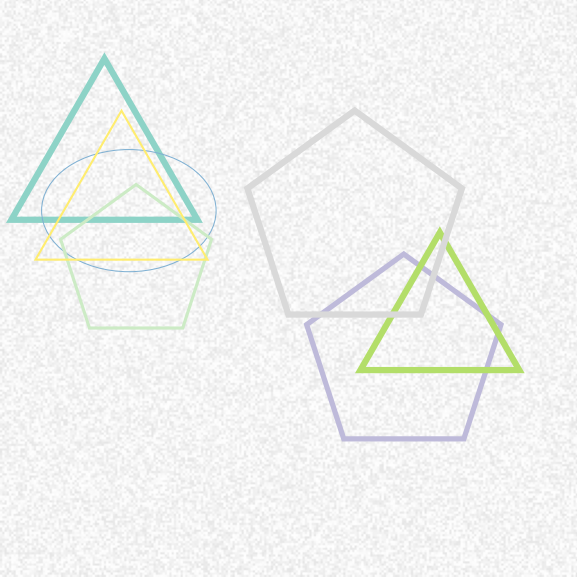[{"shape": "triangle", "thickness": 3, "radius": 0.93, "center": [0.181, 0.712]}, {"shape": "pentagon", "thickness": 2.5, "radius": 0.88, "center": [0.699, 0.382]}, {"shape": "oval", "thickness": 0.5, "radius": 0.76, "center": [0.223, 0.634]}, {"shape": "triangle", "thickness": 3, "radius": 0.79, "center": [0.762, 0.438]}, {"shape": "pentagon", "thickness": 3, "radius": 0.98, "center": [0.614, 0.612]}, {"shape": "pentagon", "thickness": 1.5, "radius": 0.69, "center": [0.236, 0.542]}, {"shape": "triangle", "thickness": 1, "radius": 0.86, "center": [0.21, 0.635]}]